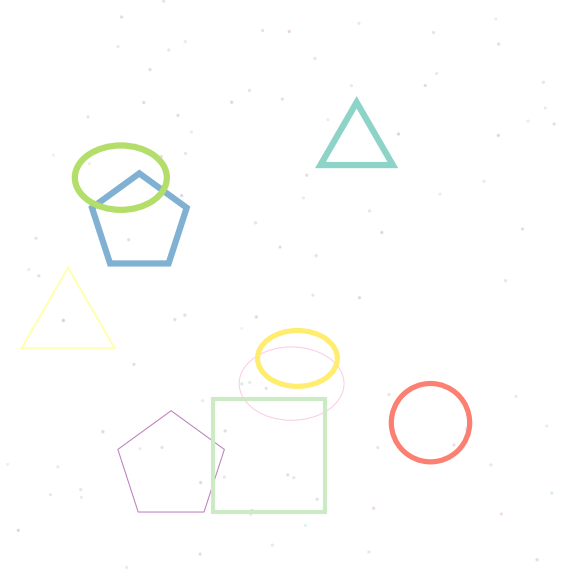[{"shape": "triangle", "thickness": 3, "radius": 0.36, "center": [0.618, 0.75]}, {"shape": "triangle", "thickness": 1, "radius": 0.47, "center": [0.118, 0.443]}, {"shape": "circle", "thickness": 2.5, "radius": 0.34, "center": [0.745, 0.267]}, {"shape": "pentagon", "thickness": 3, "radius": 0.43, "center": [0.241, 0.613]}, {"shape": "oval", "thickness": 3, "radius": 0.4, "center": [0.209, 0.692]}, {"shape": "oval", "thickness": 0.5, "radius": 0.45, "center": [0.505, 0.335]}, {"shape": "pentagon", "thickness": 0.5, "radius": 0.48, "center": [0.296, 0.191]}, {"shape": "square", "thickness": 2, "radius": 0.49, "center": [0.466, 0.21]}, {"shape": "oval", "thickness": 2.5, "radius": 0.35, "center": [0.515, 0.378]}]